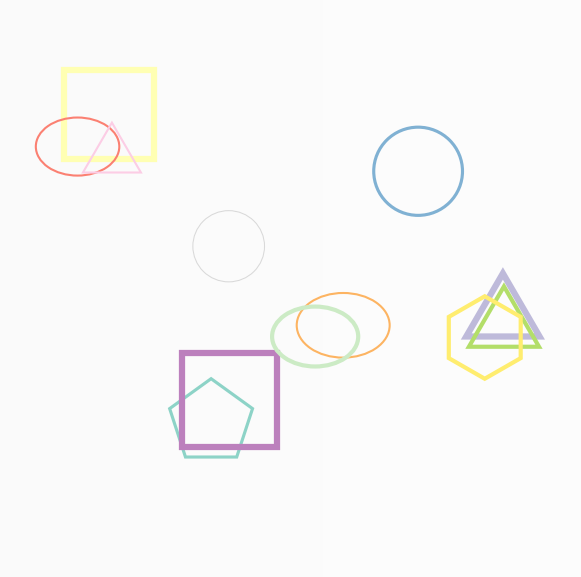[{"shape": "pentagon", "thickness": 1.5, "radius": 0.37, "center": [0.363, 0.268]}, {"shape": "square", "thickness": 3, "radius": 0.39, "center": [0.187, 0.801]}, {"shape": "triangle", "thickness": 3, "radius": 0.36, "center": [0.865, 0.453]}, {"shape": "oval", "thickness": 1, "radius": 0.36, "center": [0.133, 0.745]}, {"shape": "circle", "thickness": 1.5, "radius": 0.38, "center": [0.719, 0.703]}, {"shape": "oval", "thickness": 1, "radius": 0.4, "center": [0.59, 0.436]}, {"shape": "triangle", "thickness": 2, "radius": 0.35, "center": [0.867, 0.434]}, {"shape": "triangle", "thickness": 1, "radius": 0.29, "center": [0.193, 0.729]}, {"shape": "circle", "thickness": 0.5, "radius": 0.31, "center": [0.393, 0.573]}, {"shape": "square", "thickness": 3, "radius": 0.41, "center": [0.394, 0.306]}, {"shape": "oval", "thickness": 2, "radius": 0.37, "center": [0.542, 0.416]}, {"shape": "hexagon", "thickness": 2, "radius": 0.36, "center": [0.834, 0.415]}]